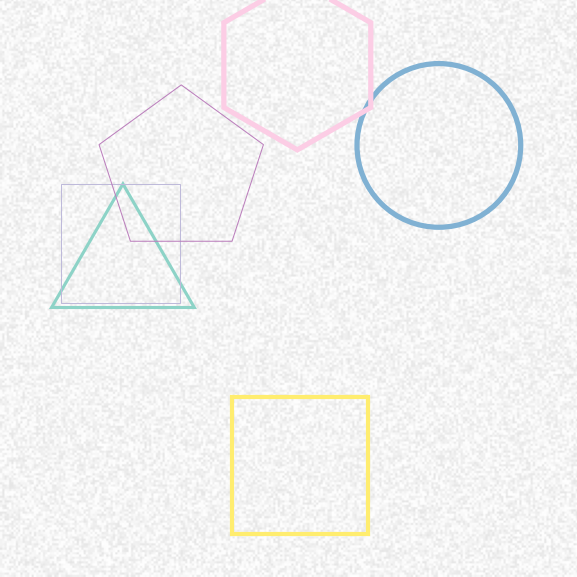[{"shape": "triangle", "thickness": 1.5, "radius": 0.71, "center": [0.213, 0.538]}, {"shape": "square", "thickness": 0.5, "radius": 0.51, "center": [0.208, 0.577]}, {"shape": "circle", "thickness": 2.5, "radius": 0.71, "center": [0.76, 0.747]}, {"shape": "hexagon", "thickness": 2.5, "radius": 0.73, "center": [0.515, 0.886]}, {"shape": "pentagon", "thickness": 0.5, "radius": 0.75, "center": [0.314, 0.702]}, {"shape": "square", "thickness": 2, "radius": 0.59, "center": [0.519, 0.193]}]